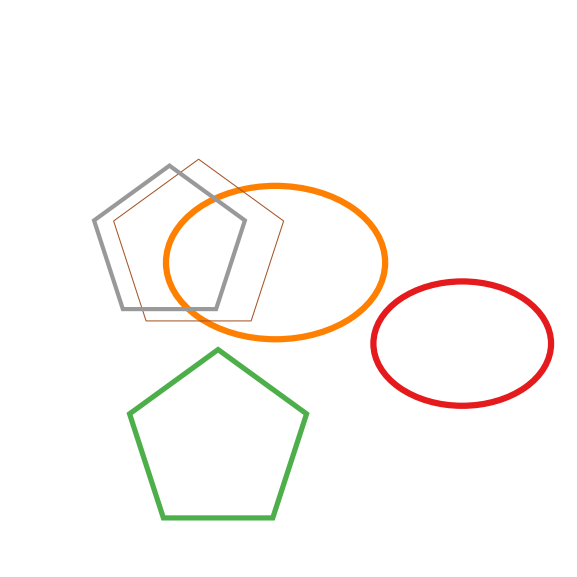[{"shape": "oval", "thickness": 3, "radius": 0.77, "center": [0.8, 0.404]}, {"shape": "pentagon", "thickness": 2.5, "radius": 0.81, "center": [0.378, 0.233]}, {"shape": "oval", "thickness": 3, "radius": 0.95, "center": [0.477, 0.544]}, {"shape": "pentagon", "thickness": 0.5, "radius": 0.77, "center": [0.344, 0.569]}, {"shape": "pentagon", "thickness": 2, "radius": 0.69, "center": [0.293, 0.575]}]